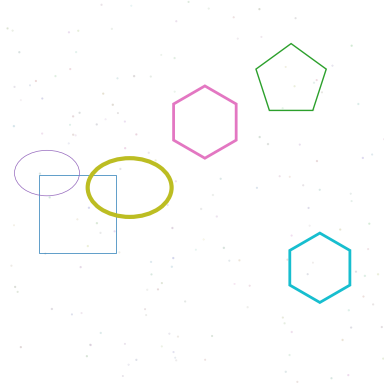[{"shape": "square", "thickness": 0.5, "radius": 0.5, "center": [0.201, 0.444]}, {"shape": "pentagon", "thickness": 1, "radius": 0.48, "center": [0.756, 0.791]}, {"shape": "oval", "thickness": 0.5, "radius": 0.42, "center": [0.122, 0.55]}, {"shape": "hexagon", "thickness": 2, "radius": 0.47, "center": [0.532, 0.683]}, {"shape": "oval", "thickness": 3, "radius": 0.54, "center": [0.337, 0.513]}, {"shape": "hexagon", "thickness": 2, "radius": 0.45, "center": [0.831, 0.304]}]